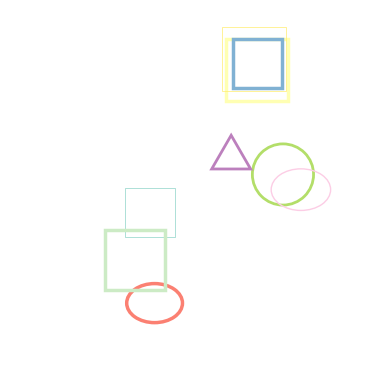[{"shape": "square", "thickness": 0.5, "radius": 0.32, "center": [0.39, 0.448]}, {"shape": "square", "thickness": 2.5, "radius": 0.41, "center": [0.667, 0.817]}, {"shape": "oval", "thickness": 2.5, "radius": 0.36, "center": [0.402, 0.213]}, {"shape": "square", "thickness": 2.5, "radius": 0.32, "center": [0.668, 0.836]}, {"shape": "circle", "thickness": 2, "radius": 0.4, "center": [0.735, 0.547]}, {"shape": "oval", "thickness": 1, "radius": 0.39, "center": [0.782, 0.507]}, {"shape": "triangle", "thickness": 2, "radius": 0.29, "center": [0.6, 0.59]}, {"shape": "square", "thickness": 2.5, "radius": 0.39, "center": [0.351, 0.325]}, {"shape": "square", "thickness": 0.5, "radius": 0.42, "center": [0.659, 0.846]}]